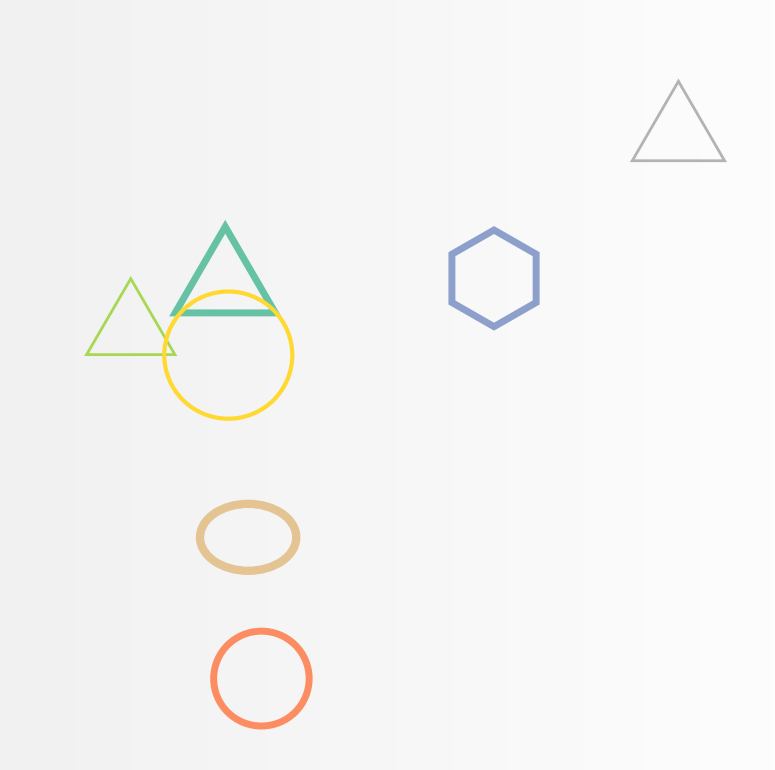[{"shape": "triangle", "thickness": 2.5, "radius": 0.37, "center": [0.291, 0.631]}, {"shape": "circle", "thickness": 2.5, "radius": 0.31, "center": [0.337, 0.119]}, {"shape": "hexagon", "thickness": 2.5, "radius": 0.31, "center": [0.637, 0.639]}, {"shape": "triangle", "thickness": 1, "radius": 0.33, "center": [0.169, 0.572]}, {"shape": "circle", "thickness": 1.5, "radius": 0.41, "center": [0.295, 0.539]}, {"shape": "oval", "thickness": 3, "radius": 0.31, "center": [0.32, 0.302]}, {"shape": "triangle", "thickness": 1, "radius": 0.34, "center": [0.875, 0.826]}]